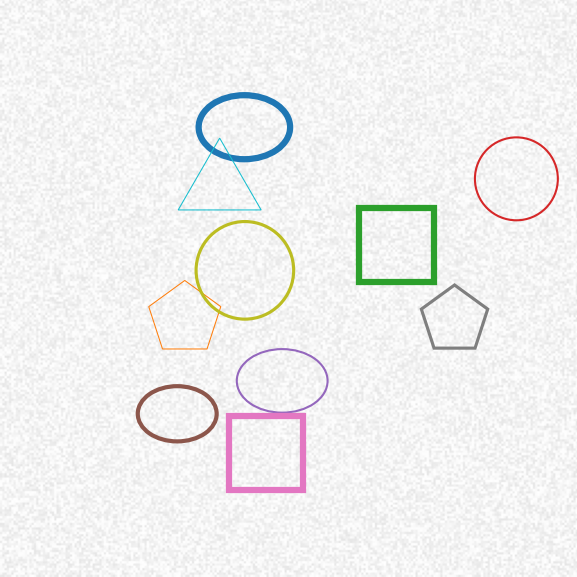[{"shape": "oval", "thickness": 3, "radius": 0.4, "center": [0.423, 0.779]}, {"shape": "pentagon", "thickness": 0.5, "radius": 0.33, "center": [0.32, 0.448]}, {"shape": "square", "thickness": 3, "radius": 0.32, "center": [0.686, 0.575]}, {"shape": "circle", "thickness": 1, "radius": 0.36, "center": [0.894, 0.689]}, {"shape": "oval", "thickness": 1, "radius": 0.39, "center": [0.489, 0.34]}, {"shape": "oval", "thickness": 2, "radius": 0.34, "center": [0.307, 0.283]}, {"shape": "square", "thickness": 3, "radius": 0.32, "center": [0.461, 0.214]}, {"shape": "pentagon", "thickness": 1.5, "radius": 0.3, "center": [0.787, 0.445]}, {"shape": "circle", "thickness": 1.5, "radius": 0.42, "center": [0.424, 0.531]}, {"shape": "triangle", "thickness": 0.5, "radius": 0.41, "center": [0.38, 0.677]}]